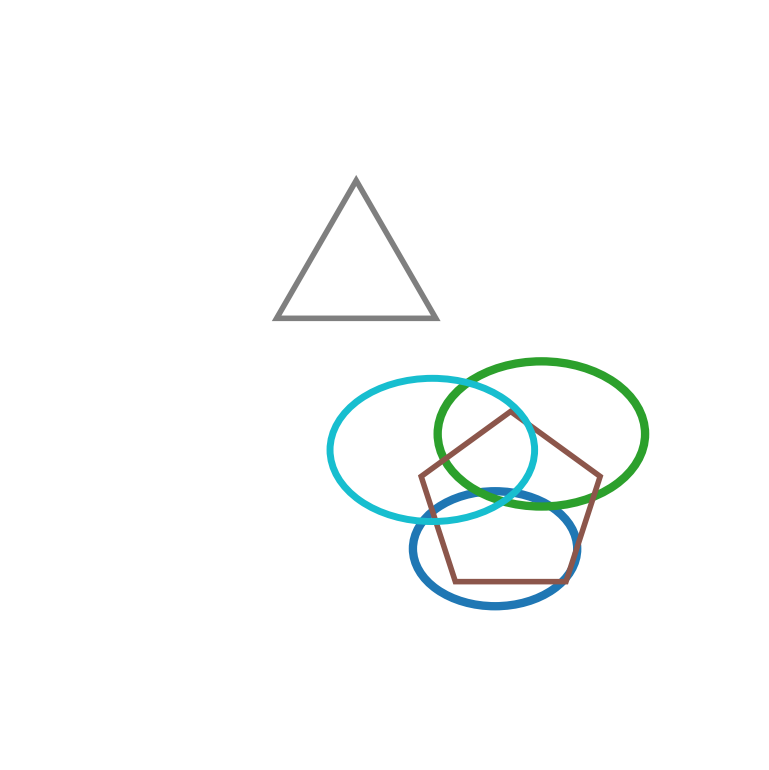[{"shape": "oval", "thickness": 3, "radius": 0.53, "center": [0.643, 0.287]}, {"shape": "oval", "thickness": 3, "radius": 0.67, "center": [0.703, 0.436]}, {"shape": "pentagon", "thickness": 2, "radius": 0.61, "center": [0.663, 0.343]}, {"shape": "triangle", "thickness": 2, "radius": 0.6, "center": [0.463, 0.646]}, {"shape": "oval", "thickness": 2.5, "radius": 0.66, "center": [0.561, 0.416]}]